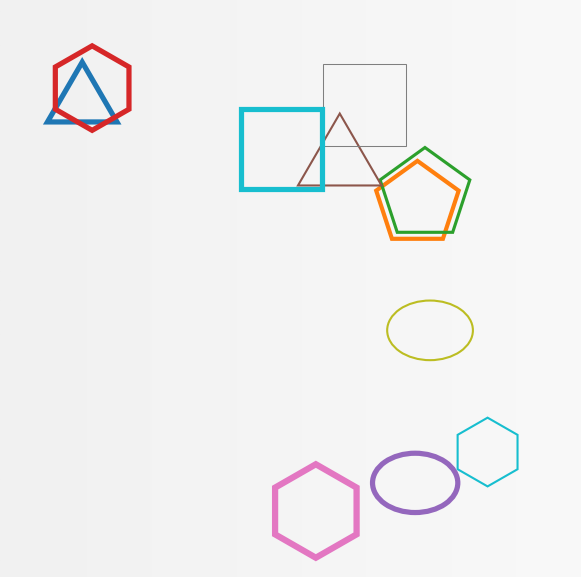[{"shape": "triangle", "thickness": 2.5, "radius": 0.35, "center": [0.141, 0.822]}, {"shape": "pentagon", "thickness": 2, "radius": 0.37, "center": [0.718, 0.646]}, {"shape": "pentagon", "thickness": 1.5, "radius": 0.41, "center": [0.731, 0.663]}, {"shape": "hexagon", "thickness": 2.5, "radius": 0.37, "center": [0.159, 0.847]}, {"shape": "oval", "thickness": 2.5, "radius": 0.37, "center": [0.714, 0.163]}, {"shape": "triangle", "thickness": 1, "radius": 0.42, "center": [0.585, 0.719]}, {"shape": "hexagon", "thickness": 3, "radius": 0.4, "center": [0.543, 0.114]}, {"shape": "square", "thickness": 0.5, "radius": 0.35, "center": [0.628, 0.817]}, {"shape": "oval", "thickness": 1, "radius": 0.37, "center": [0.74, 0.427]}, {"shape": "square", "thickness": 2.5, "radius": 0.35, "center": [0.485, 0.741]}, {"shape": "hexagon", "thickness": 1, "radius": 0.3, "center": [0.839, 0.216]}]